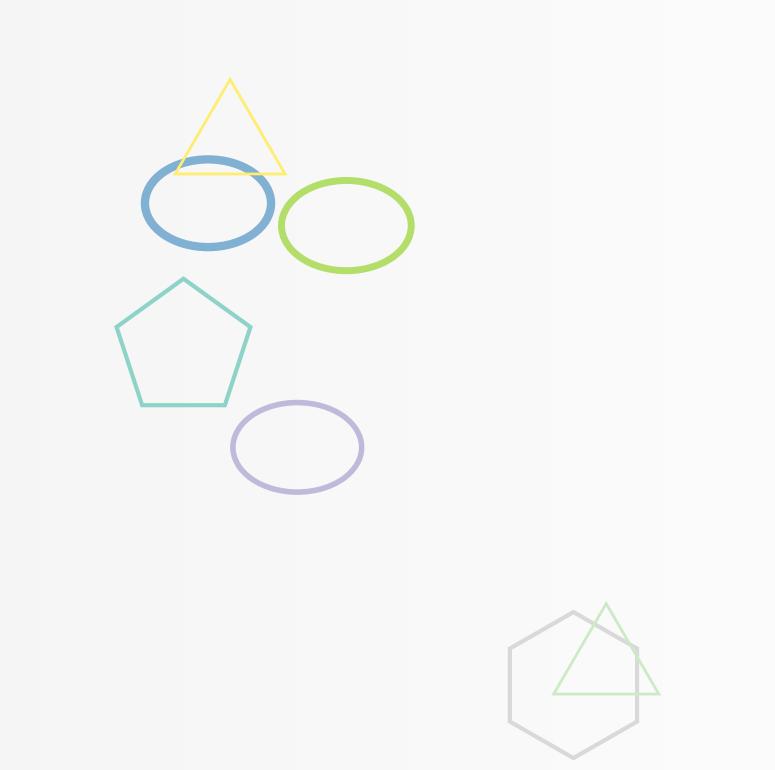[{"shape": "pentagon", "thickness": 1.5, "radius": 0.45, "center": [0.237, 0.547]}, {"shape": "oval", "thickness": 2, "radius": 0.42, "center": [0.384, 0.419]}, {"shape": "oval", "thickness": 3, "radius": 0.41, "center": [0.268, 0.736]}, {"shape": "oval", "thickness": 2.5, "radius": 0.42, "center": [0.447, 0.707]}, {"shape": "hexagon", "thickness": 1.5, "radius": 0.47, "center": [0.74, 0.11]}, {"shape": "triangle", "thickness": 1, "radius": 0.39, "center": [0.782, 0.138]}, {"shape": "triangle", "thickness": 1, "radius": 0.41, "center": [0.297, 0.815]}]